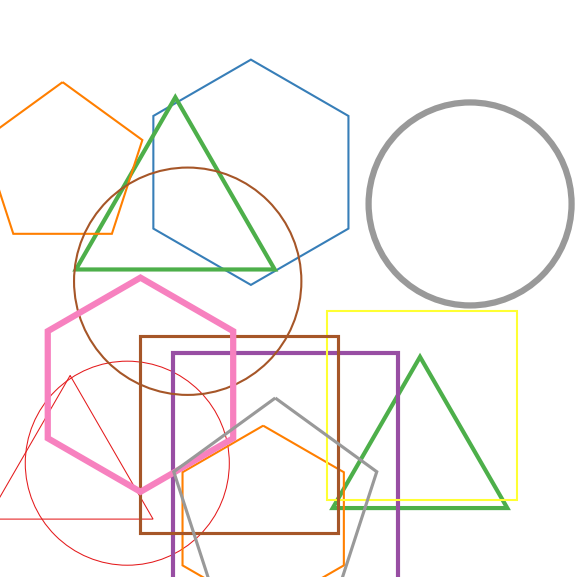[{"shape": "triangle", "thickness": 0.5, "radius": 0.83, "center": [0.121, 0.183]}, {"shape": "circle", "thickness": 0.5, "radius": 0.88, "center": [0.22, 0.197]}, {"shape": "hexagon", "thickness": 1, "radius": 0.98, "center": [0.434, 0.701]}, {"shape": "triangle", "thickness": 2, "radius": 0.99, "center": [0.304, 0.632]}, {"shape": "triangle", "thickness": 2, "radius": 0.87, "center": [0.727, 0.207]}, {"shape": "square", "thickness": 2, "radius": 0.97, "center": [0.494, 0.193]}, {"shape": "hexagon", "thickness": 1, "radius": 0.81, "center": [0.456, 0.101]}, {"shape": "pentagon", "thickness": 1, "radius": 0.73, "center": [0.108, 0.712]}, {"shape": "square", "thickness": 1, "radius": 0.82, "center": [0.731, 0.297]}, {"shape": "circle", "thickness": 1, "radius": 0.98, "center": [0.325, 0.512]}, {"shape": "square", "thickness": 1.5, "radius": 0.85, "center": [0.414, 0.247]}, {"shape": "hexagon", "thickness": 3, "radius": 0.93, "center": [0.243, 0.333]}, {"shape": "pentagon", "thickness": 1.5, "radius": 0.92, "center": [0.477, 0.125]}, {"shape": "circle", "thickness": 3, "radius": 0.88, "center": [0.814, 0.646]}]